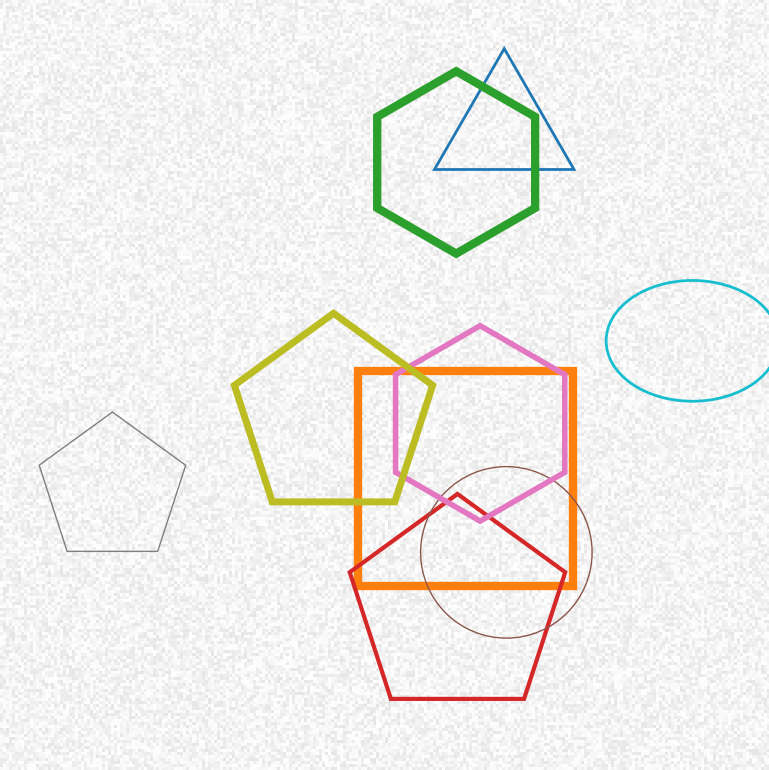[{"shape": "triangle", "thickness": 1, "radius": 0.52, "center": [0.655, 0.832]}, {"shape": "square", "thickness": 3, "radius": 0.7, "center": [0.605, 0.379]}, {"shape": "hexagon", "thickness": 3, "radius": 0.59, "center": [0.592, 0.789]}, {"shape": "pentagon", "thickness": 1.5, "radius": 0.74, "center": [0.594, 0.211]}, {"shape": "circle", "thickness": 0.5, "radius": 0.56, "center": [0.658, 0.283]}, {"shape": "hexagon", "thickness": 2, "radius": 0.63, "center": [0.624, 0.45]}, {"shape": "pentagon", "thickness": 0.5, "radius": 0.5, "center": [0.146, 0.365]}, {"shape": "pentagon", "thickness": 2.5, "radius": 0.68, "center": [0.433, 0.458]}, {"shape": "oval", "thickness": 1, "radius": 0.56, "center": [0.899, 0.557]}]